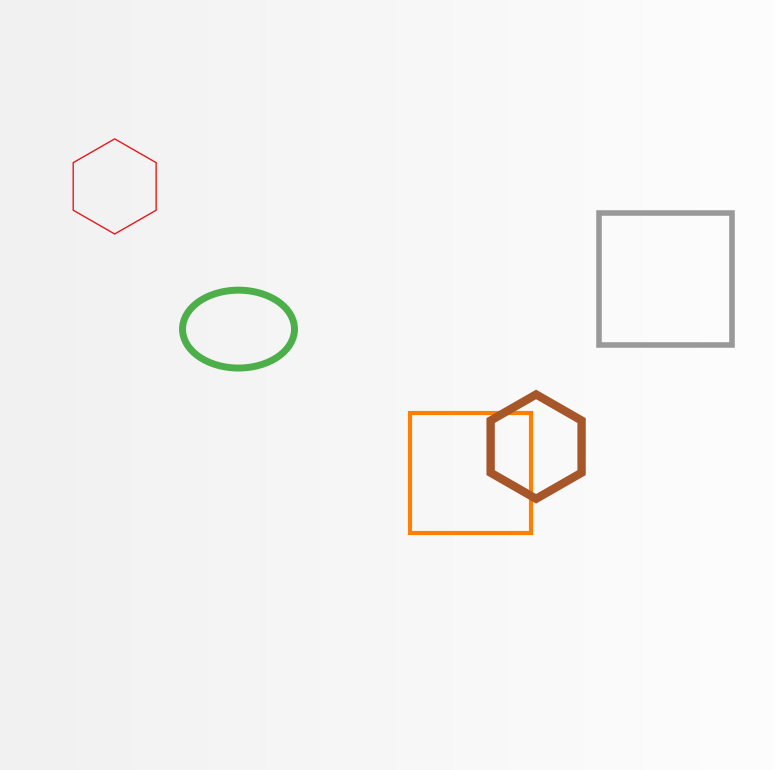[{"shape": "hexagon", "thickness": 0.5, "radius": 0.31, "center": [0.148, 0.758]}, {"shape": "oval", "thickness": 2.5, "radius": 0.36, "center": [0.308, 0.573]}, {"shape": "square", "thickness": 1.5, "radius": 0.39, "center": [0.607, 0.385]}, {"shape": "hexagon", "thickness": 3, "radius": 0.34, "center": [0.692, 0.42]}, {"shape": "square", "thickness": 2, "radius": 0.43, "center": [0.859, 0.638]}]